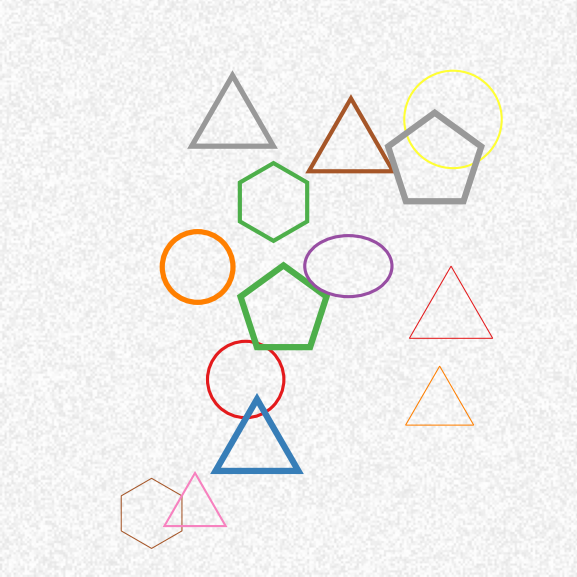[{"shape": "circle", "thickness": 1.5, "radius": 0.33, "center": [0.425, 0.342]}, {"shape": "triangle", "thickness": 0.5, "radius": 0.42, "center": [0.781, 0.455]}, {"shape": "triangle", "thickness": 3, "radius": 0.41, "center": [0.445, 0.225]}, {"shape": "pentagon", "thickness": 3, "radius": 0.39, "center": [0.491, 0.461]}, {"shape": "hexagon", "thickness": 2, "radius": 0.34, "center": [0.474, 0.649]}, {"shape": "oval", "thickness": 1.5, "radius": 0.38, "center": [0.603, 0.538]}, {"shape": "circle", "thickness": 2.5, "radius": 0.31, "center": [0.342, 0.537]}, {"shape": "triangle", "thickness": 0.5, "radius": 0.34, "center": [0.761, 0.297]}, {"shape": "circle", "thickness": 1, "radius": 0.42, "center": [0.784, 0.792]}, {"shape": "triangle", "thickness": 2, "radius": 0.42, "center": [0.608, 0.745]}, {"shape": "hexagon", "thickness": 0.5, "radius": 0.3, "center": [0.262, 0.11]}, {"shape": "triangle", "thickness": 1, "radius": 0.31, "center": [0.338, 0.119]}, {"shape": "pentagon", "thickness": 3, "radius": 0.42, "center": [0.753, 0.719]}, {"shape": "triangle", "thickness": 2.5, "radius": 0.41, "center": [0.403, 0.787]}]